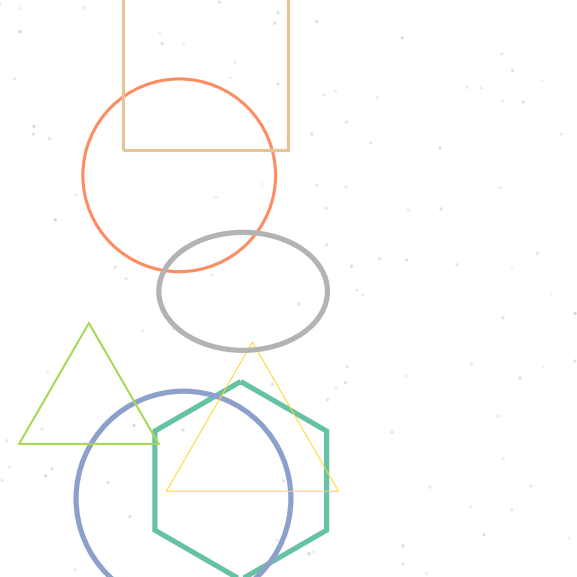[{"shape": "hexagon", "thickness": 2.5, "radius": 0.86, "center": [0.417, 0.167]}, {"shape": "circle", "thickness": 1.5, "radius": 0.83, "center": [0.31, 0.696]}, {"shape": "circle", "thickness": 2.5, "radius": 0.93, "center": [0.318, 0.136]}, {"shape": "triangle", "thickness": 1, "radius": 0.7, "center": [0.154, 0.3]}, {"shape": "triangle", "thickness": 0.5, "radius": 0.86, "center": [0.437, 0.234]}, {"shape": "square", "thickness": 1.5, "radius": 0.71, "center": [0.355, 0.883]}, {"shape": "oval", "thickness": 2.5, "radius": 0.73, "center": [0.421, 0.495]}]